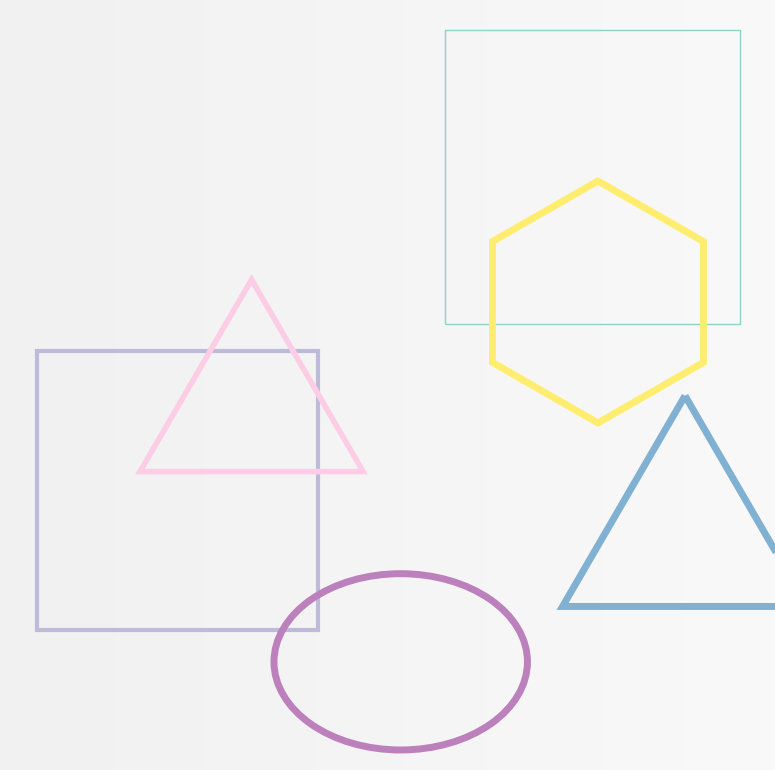[{"shape": "square", "thickness": 0.5, "radius": 0.95, "center": [0.764, 0.77]}, {"shape": "square", "thickness": 1.5, "radius": 0.91, "center": [0.229, 0.363]}, {"shape": "triangle", "thickness": 2.5, "radius": 0.91, "center": [0.884, 0.304]}, {"shape": "triangle", "thickness": 2, "radius": 0.83, "center": [0.325, 0.471]}, {"shape": "oval", "thickness": 2.5, "radius": 0.82, "center": [0.517, 0.14]}, {"shape": "hexagon", "thickness": 2.5, "radius": 0.79, "center": [0.772, 0.608]}]